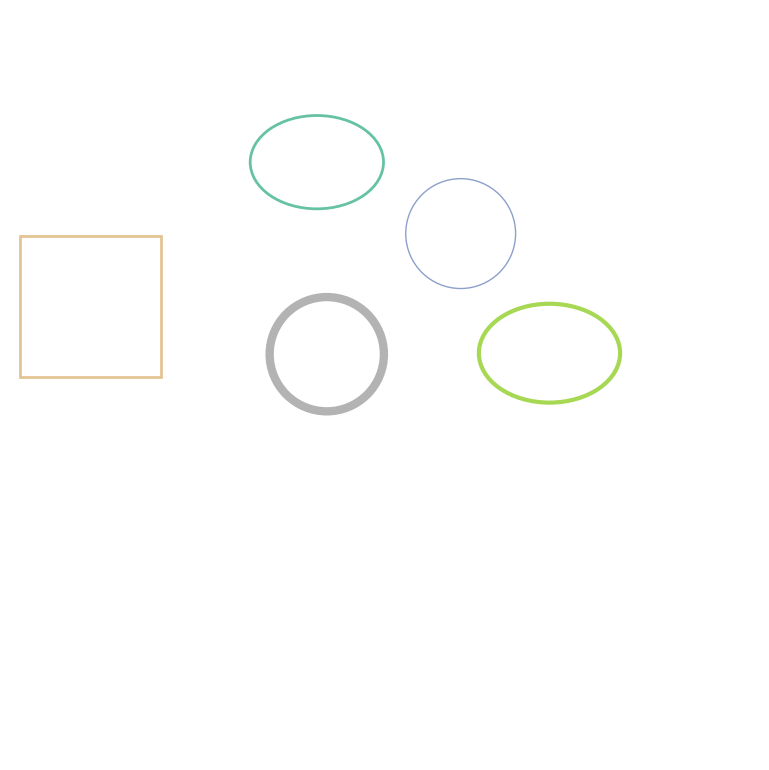[{"shape": "oval", "thickness": 1, "radius": 0.43, "center": [0.411, 0.789]}, {"shape": "circle", "thickness": 0.5, "radius": 0.36, "center": [0.598, 0.697]}, {"shape": "oval", "thickness": 1.5, "radius": 0.46, "center": [0.714, 0.541]}, {"shape": "square", "thickness": 1, "radius": 0.46, "center": [0.118, 0.602]}, {"shape": "circle", "thickness": 3, "radius": 0.37, "center": [0.424, 0.54]}]